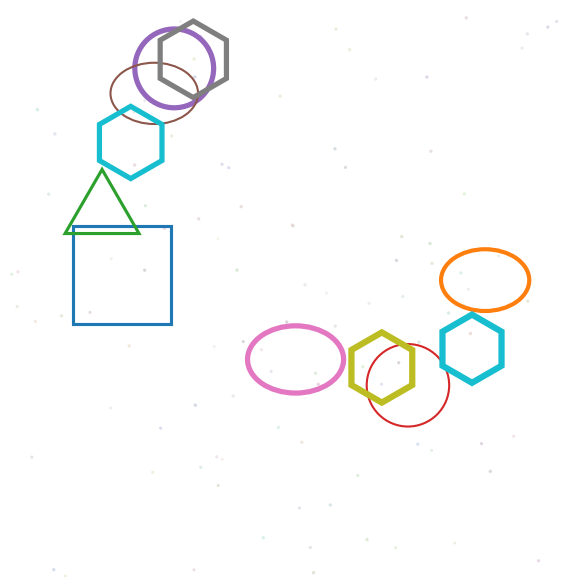[{"shape": "square", "thickness": 1.5, "radius": 0.42, "center": [0.211, 0.524]}, {"shape": "oval", "thickness": 2, "radius": 0.38, "center": [0.84, 0.514]}, {"shape": "triangle", "thickness": 1.5, "radius": 0.37, "center": [0.177, 0.632]}, {"shape": "circle", "thickness": 1, "radius": 0.36, "center": [0.706, 0.332]}, {"shape": "circle", "thickness": 2.5, "radius": 0.34, "center": [0.302, 0.881]}, {"shape": "oval", "thickness": 1, "radius": 0.38, "center": [0.267, 0.837]}, {"shape": "oval", "thickness": 2.5, "radius": 0.42, "center": [0.512, 0.377]}, {"shape": "hexagon", "thickness": 2.5, "radius": 0.33, "center": [0.335, 0.896]}, {"shape": "hexagon", "thickness": 3, "radius": 0.3, "center": [0.661, 0.363]}, {"shape": "hexagon", "thickness": 2.5, "radius": 0.31, "center": [0.226, 0.752]}, {"shape": "hexagon", "thickness": 3, "radius": 0.3, "center": [0.817, 0.395]}]